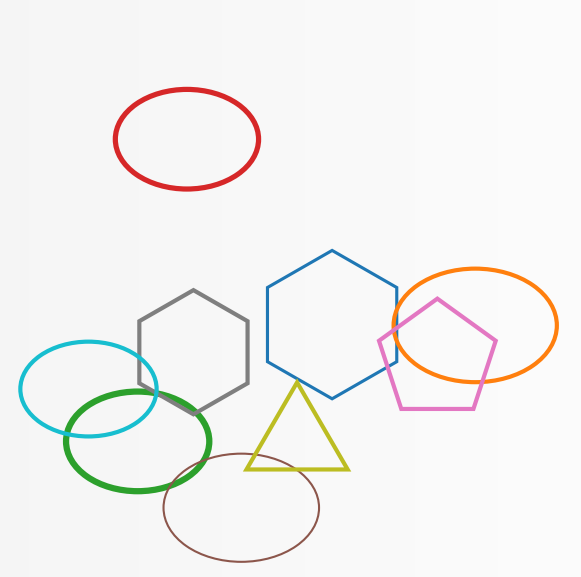[{"shape": "hexagon", "thickness": 1.5, "radius": 0.64, "center": [0.571, 0.437]}, {"shape": "oval", "thickness": 2, "radius": 0.7, "center": [0.818, 0.436]}, {"shape": "oval", "thickness": 3, "radius": 0.62, "center": [0.237, 0.235]}, {"shape": "oval", "thickness": 2.5, "radius": 0.62, "center": [0.322, 0.758]}, {"shape": "oval", "thickness": 1, "radius": 0.67, "center": [0.415, 0.12]}, {"shape": "pentagon", "thickness": 2, "radius": 0.53, "center": [0.752, 0.376]}, {"shape": "hexagon", "thickness": 2, "radius": 0.54, "center": [0.333, 0.389]}, {"shape": "triangle", "thickness": 2, "radius": 0.5, "center": [0.511, 0.236]}, {"shape": "oval", "thickness": 2, "radius": 0.59, "center": [0.152, 0.325]}]